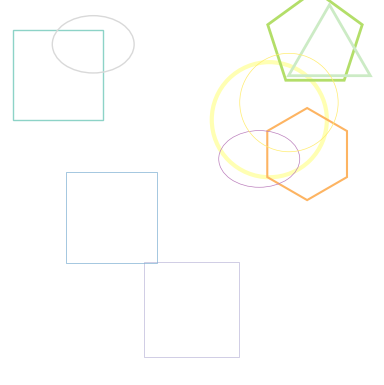[{"shape": "square", "thickness": 1, "radius": 0.58, "center": [0.15, 0.806]}, {"shape": "circle", "thickness": 3, "radius": 0.75, "center": [0.7, 0.689]}, {"shape": "square", "thickness": 0.5, "radius": 0.62, "center": [0.496, 0.197]}, {"shape": "square", "thickness": 0.5, "radius": 0.59, "center": [0.291, 0.435]}, {"shape": "hexagon", "thickness": 1.5, "radius": 0.6, "center": [0.798, 0.6]}, {"shape": "pentagon", "thickness": 2, "radius": 0.65, "center": [0.818, 0.896]}, {"shape": "oval", "thickness": 1, "radius": 0.53, "center": [0.242, 0.885]}, {"shape": "oval", "thickness": 0.5, "radius": 0.53, "center": [0.673, 0.587]}, {"shape": "triangle", "thickness": 2, "radius": 0.61, "center": [0.856, 0.865]}, {"shape": "circle", "thickness": 0.5, "radius": 0.64, "center": [0.75, 0.734]}]